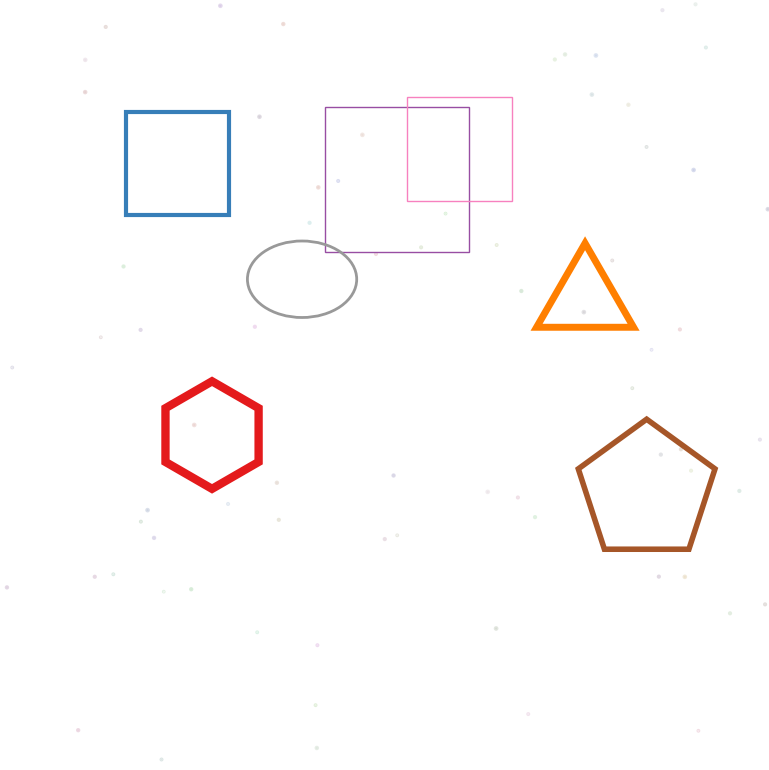[{"shape": "hexagon", "thickness": 3, "radius": 0.35, "center": [0.275, 0.435]}, {"shape": "square", "thickness": 1.5, "radius": 0.33, "center": [0.23, 0.788]}, {"shape": "square", "thickness": 0.5, "radius": 0.47, "center": [0.515, 0.767]}, {"shape": "triangle", "thickness": 2.5, "radius": 0.36, "center": [0.76, 0.611]}, {"shape": "pentagon", "thickness": 2, "radius": 0.47, "center": [0.84, 0.362]}, {"shape": "square", "thickness": 0.5, "radius": 0.34, "center": [0.597, 0.807]}, {"shape": "oval", "thickness": 1, "radius": 0.35, "center": [0.392, 0.637]}]